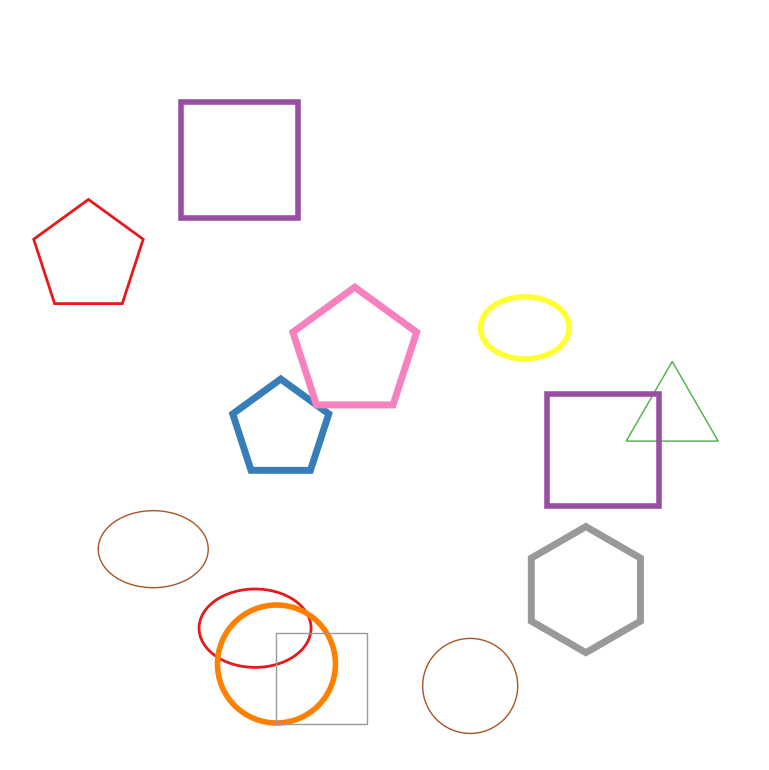[{"shape": "pentagon", "thickness": 1, "radius": 0.37, "center": [0.115, 0.666]}, {"shape": "oval", "thickness": 1, "radius": 0.36, "center": [0.331, 0.184]}, {"shape": "pentagon", "thickness": 2.5, "radius": 0.33, "center": [0.365, 0.442]}, {"shape": "triangle", "thickness": 0.5, "radius": 0.34, "center": [0.873, 0.462]}, {"shape": "square", "thickness": 2, "radius": 0.38, "center": [0.311, 0.792]}, {"shape": "square", "thickness": 2, "radius": 0.36, "center": [0.783, 0.415]}, {"shape": "circle", "thickness": 2, "radius": 0.38, "center": [0.359, 0.138]}, {"shape": "oval", "thickness": 2, "radius": 0.29, "center": [0.682, 0.574]}, {"shape": "oval", "thickness": 0.5, "radius": 0.36, "center": [0.199, 0.287]}, {"shape": "circle", "thickness": 0.5, "radius": 0.31, "center": [0.611, 0.109]}, {"shape": "pentagon", "thickness": 2.5, "radius": 0.42, "center": [0.461, 0.543]}, {"shape": "hexagon", "thickness": 2.5, "radius": 0.41, "center": [0.761, 0.234]}, {"shape": "square", "thickness": 0.5, "radius": 0.29, "center": [0.417, 0.119]}]